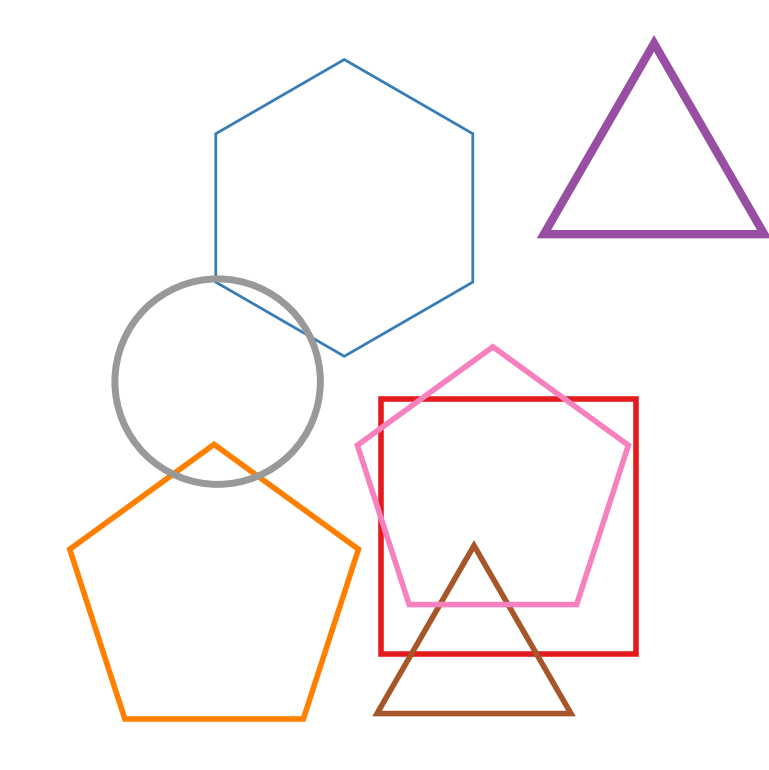[{"shape": "square", "thickness": 2, "radius": 0.83, "center": [0.661, 0.316]}, {"shape": "hexagon", "thickness": 1, "radius": 0.96, "center": [0.447, 0.73]}, {"shape": "triangle", "thickness": 3, "radius": 0.83, "center": [0.849, 0.778]}, {"shape": "pentagon", "thickness": 2, "radius": 0.99, "center": [0.278, 0.226]}, {"shape": "triangle", "thickness": 2, "radius": 0.73, "center": [0.616, 0.146]}, {"shape": "pentagon", "thickness": 2, "radius": 0.93, "center": [0.64, 0.365]}, {"shape": "circle", "thickness": 2.5, "radius": 0.67, "center": [0.283, 0.504]}]